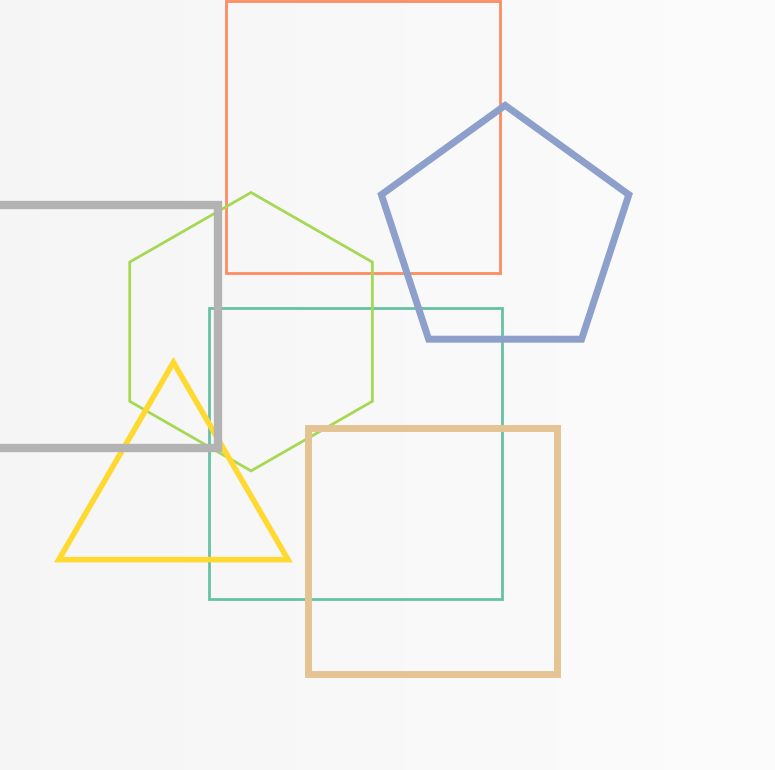[{"shape": "square", "thickness": 1, "radius": 0.94, "center": [0.459, 0.411]}, {"shape": "square", "thickness": 1, "radius": 0.88, "center": [0.468, 0.822]}, {"shape": "pentagon", "thickness": 2.5, "radius": 0.84, "center": [0.652, 0.695]}, {"shape": "hexagon", "thickness": 1, "radius": 0.9, "center": [0.324, 0.569]}, {"shape": "triangle", "thickness": 2, "radius": 0.85, "center": [0.224, 0.359]}, {"shape": "square", "thickness": 2.5, "radius": 0.8, "center": [0.558, 0.285]}, {"shape": "square", "thickness": 3, "radius": 0.79, "center": [0.123, 0.576]}]